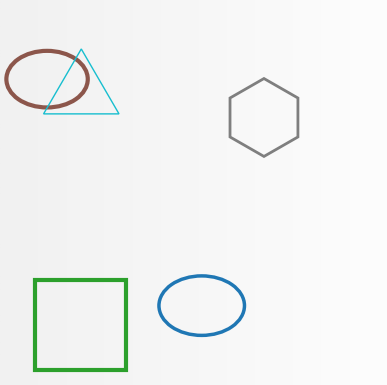[{"shape": "oval", "thickness": 2.5, "radius": 0.55, "center": [0.521, 0.206]}, {"shape": "square", "thickness": 3, "radius": 0.58, "center": [0.208, 0.156]}, {"shape": "oval", "thickness": 3, "radius": 0.53, "center": [0.121, 0.794]}, {"shape": "hexagon", "thickness": 2, "radius": 0.51, "center": [0.681, 0.695]}, {"shape": "triangle", "thickness": 1, "radius": 0.56, "center": [0.21, 0.76]}]